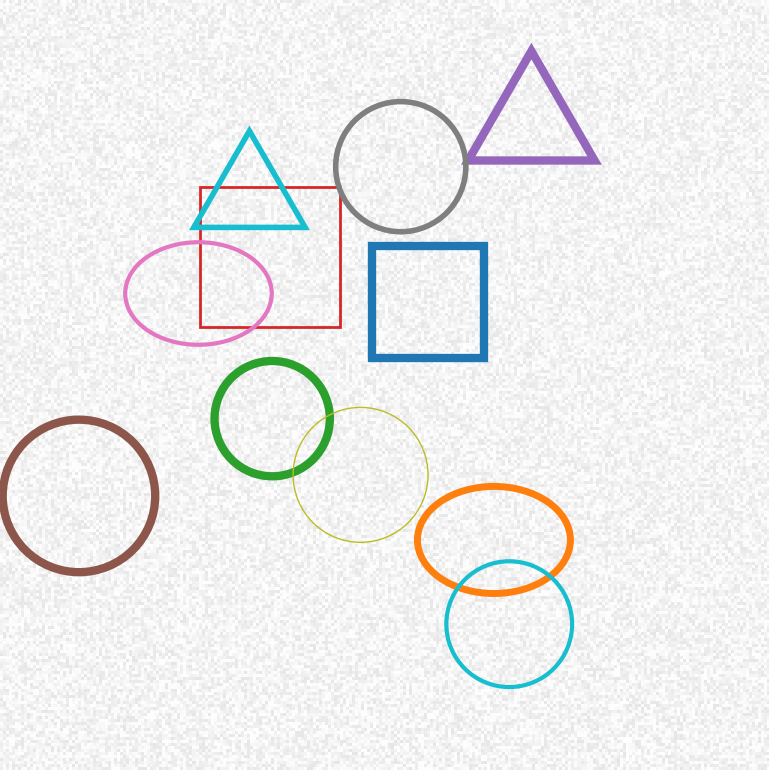[{"shape": "square", "thickness": 3, "radius": 0.36, "center": [0.555, 0.607]}, {"shape": "oval", "thickness": 2.5, "radius": 0.5, "center": [0.641, 0.299]}, {"shape": "circle", "thickness": 3, "radius": 0.37, "center": [0.354, 0.456]}, {"shape": "square", "thickness": 1, "radius": 0.46, "center": [0.351, 0.666]}, {"shape": "triangle", "thickness": 3, "radius": 0.47, "center": [0.69, 0.839]}, {"shape": "circle", "thickness": 3, "radius": 0.5, "center": [0.103, 0.356]}, {"shape": "oval", "thickness": 1.5, "radius": 0.48, "center": [0.258, 0.619]}, {"shape": "circle", "thickness": 2, "radius": 0.42, "center": [0.52, 0.784]}, {"shape": "circle", "thickness": 0.5, "radius": 0.44, "center": [0.468, 0.383]}, {"shape": "circle", "thickness": 1.5, "radius": 0.41, "center": [0.661, 0.189]}, {"shape": "triangle", "thickness": 2, "radius": 0.42, "center": [0.324, 0.746]}]